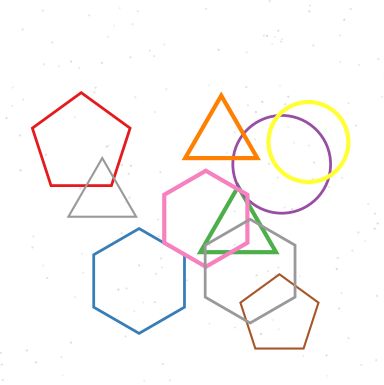[{"shape": "pentagon", "thickness": 2, "radius": 0.67, "center": [0.211, 0.626]}, {"shape": "hexagon", "thickness": 2, "radius": 0.68, "center": [0.361, 0.27]}, {"shape": "triangle", "thickness": 3, "radius": 0.57, "center": [0.619, 0.402]}, {"shape": "circle", "thickness": 2, "radius": 0.63, "center": [0.732, 0.573]}, {"shape": "triangle", "thickness": 3, "radius": 0.54, "center": [0.575, 0.643]}, {"shape": "circle", "thickness": 3, "radius": 0.52, "center": [0.801, 0.631]}, {"shape": "pentagon", "thickness": 1.5, "radius": 0.53, "center": [0.726, 0.181]}, {"shape": "hexagon", "thickness": 3, "radius": 0.62, "center": [0.535, 0.432]}, {"shape": "hexagon", "thickness": 2, "radius": 0.67, "center": [0.65, 0.296]}, {"shape": "triangle", "thickness": 1.5, "radius": 0.51, "center": [0.266, 0.488]}]